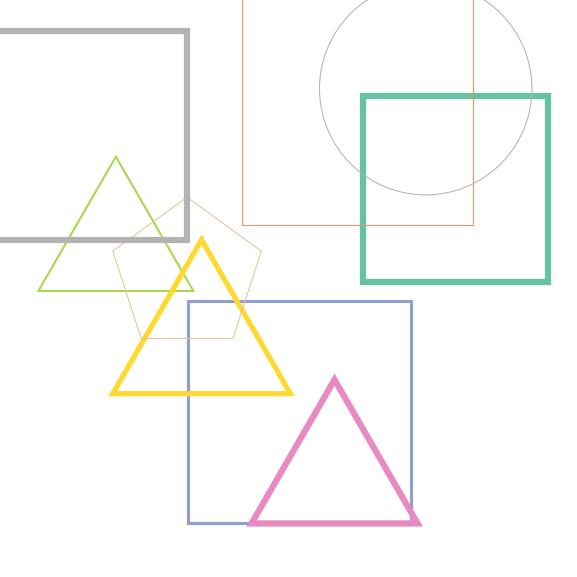[{"shape": "square", "thickness": 3, "radius": 0.8, "center": [0.789, 0.672]}, {"shape": "square", "thickness": 0.5, "radius": 1.0, "center": [0.62, 0.809]}, {"shape": "square", "thickness": 1.5, "radius": 0.96, "center": [0.519, 0.286]}, {"shape": "triangle", "thickness": 3, "radius": 0.83, "center": [0.579, 0.176]}, {"shape": "triangle", "thickness": 1, "radius": 0.78, "center": [0.201, 0.573]}, {"shape": "triangle", "thickness": 2.5, "radius": 0.89, "center": [0.349, 0.406]}, {"shape": "pentagon", "thickness": 0.5, "radius": 0.68, "center": [0.324, 0.522]}, {"shape": "square", "thickness": 3, "radius": 0.9, "center": [0.142, 0.764]}, {"shape": "circle", "thickness": 0.5, "radius": 0.92, "center": [0.737, 0.846]}]